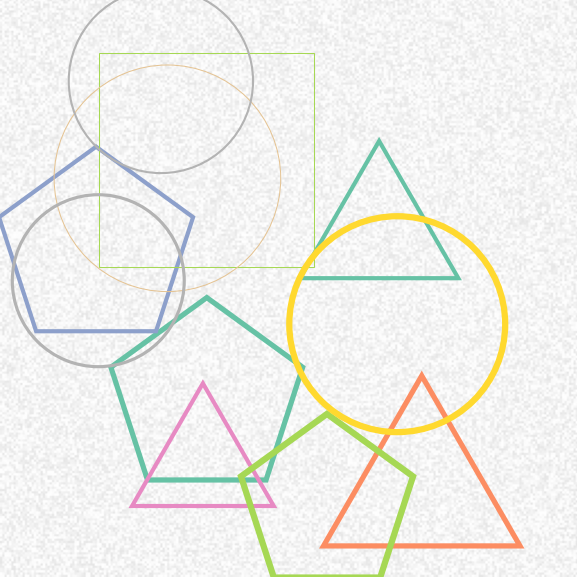[{"shape": "pentagon", "thickness": 2.5, "radius": 0.87, "center": [0.358, 0.309]}, {"shape": "triangle", "thickness": 2, "radius": 0.79, "center": [0.656, 0.597]}, {"shape": "triangle", "thickness": 2.5, "radius": 0.98, "center": [0.73, 0.152]}, {"shape": "pentagon", "thickness": 2, "radius": 0.88, "center": [0.166, 0.568]}, {"shape": "triangle", "thickness": 2, "radius": 0.71, "center": [0.351, 0.194]}, {"shape": "square", "thickness": 0.5, "radius": 0.93, "center": [0.358, 0.722]}, {"shape": "pentagon", "thickness": 3, "radius": 0.78, "center": [0.566, 0.126]}, {"shape": "circle", "thickness": 3, "radius": 0.93, "center": [0.688, 0.438]}, {"shape": "circle", "thickness": 0.5, "radius": 0.98, "center": [0.29, 0.69]}, {"shape": "circle", "thickness": 1, "radius": 0.8, "center": [0.279, 0.859]}, {"shape": "circle", "thickness": 1.5, "radius": 0.74, "center": [0.17, 0.513]}]